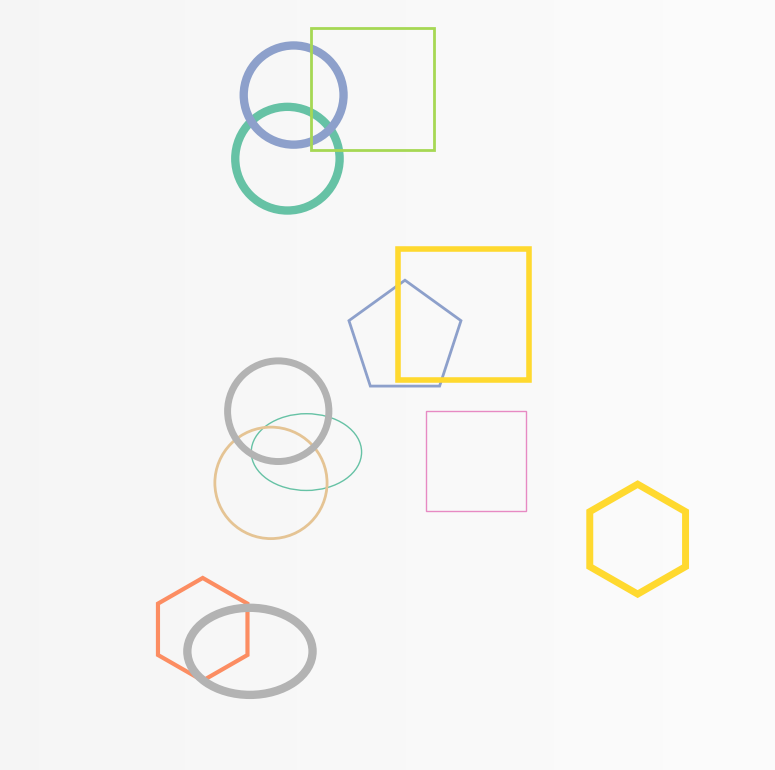[{"shape": "circle", "thickness": 3, "radius": 0.34, "center": [0.371, 0.794]}, {"shape": "oval", "thickness": 0.5, "radius": 0.36, "center": [0.395, 0.413]}, {"shape": "hexagon", "thickness": 1.5, "radius": 0.33, "center": [0.262, 0.183]}, {"shape": "circle", "thickness": 3, "radius": 0.32, "center": [0.379, 0.877]}, {"shape": "pentagon", "thickness": 1, "radius": 0.38, "center": [0.523, 0.56]}, {"shape": "square", "thickness": 0.5, "radius": 0.32, "center": [0.614, 0.402]}, {"shape": "square", "thickness": 1, "radius": 0.4, "center": [0.48, 0.885]}, {"shape": "hexagon", "thickness": 2.5, "radius": 0.36, "center": [0.823, 0.3]}, {"shape": "square", "thickness": 2, "radius": 0.42, "center": [0.598, 0.591]}, {"shape": "circle", "thickness": 1, "radius": 0.36, "center": [0.35, 0.373]}, {"shape": "oval", "thickness": 3, "radius": 0.4, "center": [0.323, 0.154]}, {"shape": "circle", "thickness": 2.5, "radius": 0.33, "center": [0.359, 0.466]}]